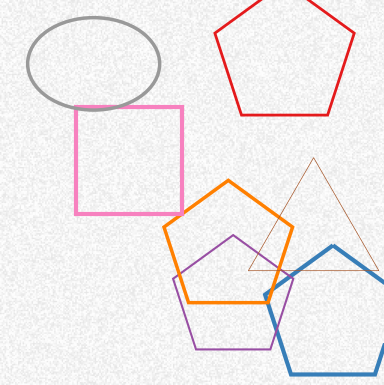[{"shape": "pentagon", "thickness": 2, "radius": 0.95, "center": [0.739, 0.855]}, {"shape": "pentagon", "thickness": 3, "radius": 0.93, "center": [0.865, 0.177]}, {"shape": "pentagon", "thickness": 1.5, "radius": 0.82, "center": [0.606, 0.225]}, {"shape": "pentagon", "thickness": 2.5, "radius": 0.88, "center": [0.593, 0.356]}, {"shape": "triangle", "thickness": 0.5, "radius": 0.98, "center": [0.815, 0.395]}, {"shape": "square", "thickness": 3, "radius": 0.69, "center": [0.336, 0.583]}, {"shape": "oval", "thickness": 2.5, "radius": 0.86, "center": [0.243, 0.834]}]